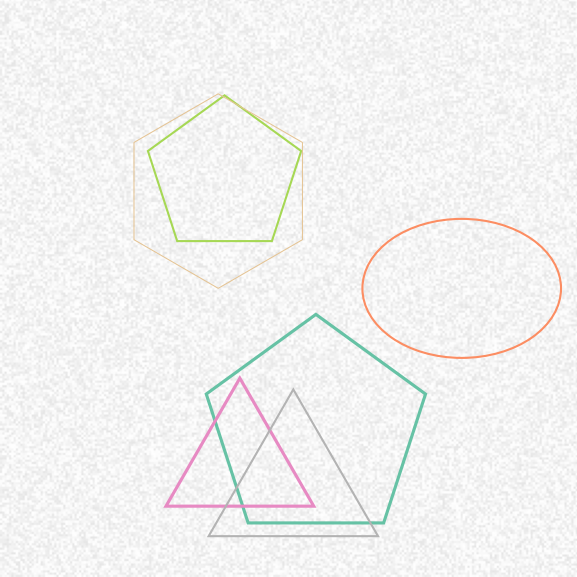[{"shape": "pentagon", "thickness": 1.5, "radius": 1.0, "center": [0.547, 0.255]}, {"shape": "oval", "thickness": 1, "radius": 0.86, "center": [0.8, 0.5]}, {"shape": "triangle", "thickness": 1.5, "radius": 0.74, "center": [0.415, 0.197]}, {"shape": "pentagon", "thickness": 1, "radius": 0.7, "center": [0.389, 0.695]}, {"shape": "hexagon", "thickness": 0.5, "radius": 0.84, "center": [0.378, 0.668]}, {"shape": "triangle", "thickness": 1, "radius": 0.85, "center": [0.508, 0.155]}]